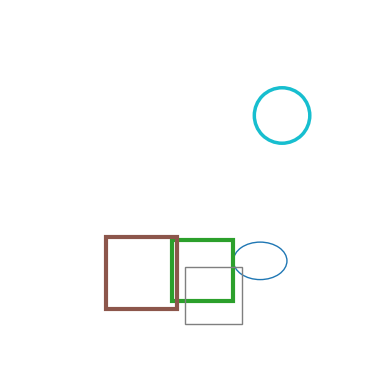[{"shape": "oval", "thickness": 1, "radius": 0.35, "center": [0.676, 0.322]}, {"shape": "square", "thickness": 3, "radius": 0.4, "center": [0.526, 0.298]}, {"shape": "square", "thickness": 3, "radius": 0.46, "center": [0.368, 0.291]}, {"shape": "square", "thickness": 1, "radius": 0.37, "center": [0.555, 0.233]}, {"shape": "circle", "thickness": 2.5, "radius": 0.36, "center": [0.733, 0.7]}]